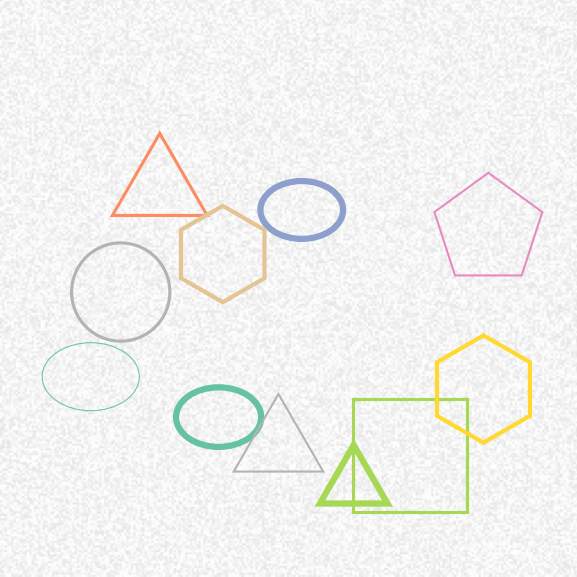[{"shape": "oval", "thickness": 3, "radius": 0.37, "center": [0.379, 0.277]}, {"shape": "oval", "thickness": 0.5, "radius": 0.42, "center": [0.157, 0.347]}, {"shape": "triangle", "thickness": 1.5, "radius": 0.47, "center": [0.277, 0.673]}, {"shape": "oval", "thickness": 3, "radius": 0.36, "center": [0.522, 0.636]}, {"shape": "pentagon", "thickness": 1, "radius": 0.49, "center": [0.846, 0.602]}, {"shape": "square", "thickness": 1.5, "radius": 0.49, "center": [0.71, 0.21]}, {"shape": "triangle", "thickness": 3, "radius": 0.34, "center": [0.612, 0.161]}, {"shape": "hexagon", "thickness": 2, "radius": 0.46, "center": [0.837, 0.325]}, {"shape": "hexagon", "thickness": 2, "radius": 0.42, "center": [0.386, 0.559]}, {"shape": "circle", "thickness": 1.5, "radius": 0.43, "center": [0.209, 0.493]}, {"shape": "triangle", "thickness": 1, "radius": 0.45, "center": [0.482, 0.227]}]